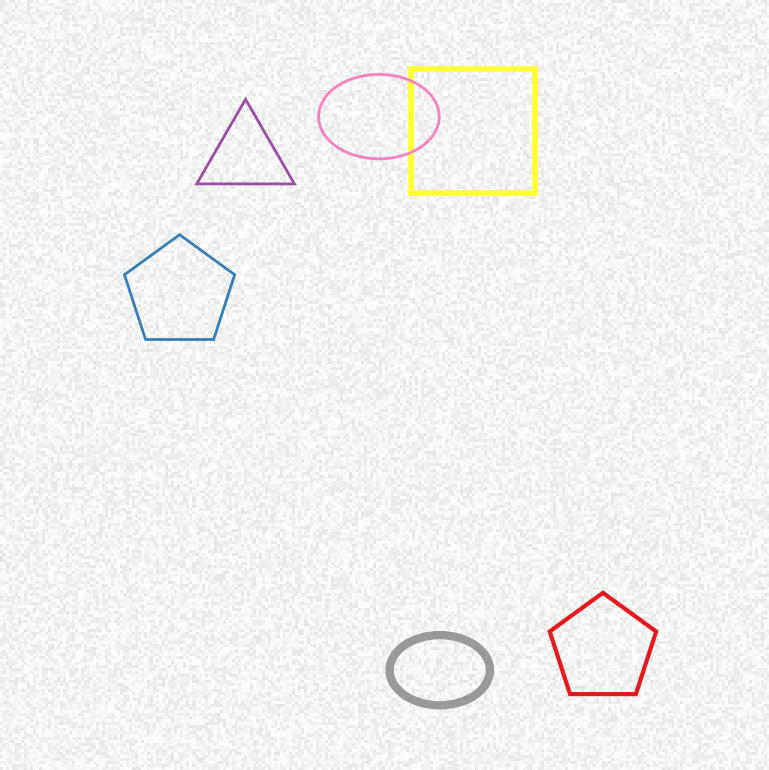[{"shape": "pentagon", "thickness": 1.5, "radius": 0.36, "center": [0.783, 0.157]}, {"shape": "pentagon", "thickness": 1, "radius": 0.38, "center": [0.233, 0.62]}, {"shape": "triangle", "thickness": 1, "radius": 0.37, "center": [0.319, 0.798]}, {"shape": "square", "thickness": 2, "radius": 0.4, "center": [0.615, 0.83]}, {"shape": "oval", "thickness": 1, "radius": 0.39, "center": [0.492, 0.849]}, {"shape": "oval", "thickness": 3, "radius": 0.33, "center": [0.571, 0.13]}]